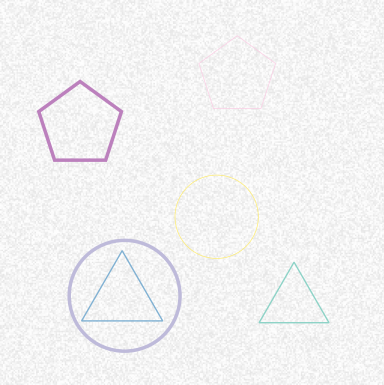[{"shape": "triangle", "thickness": 1, "radius": 0.52, "center": [0.764, 0.214]}, {"shape": "circle", "thickness": 2.5, "radius": 0.72, "center": [0.324, 0.232]}, {"shape": "triangle", "thickness": 1, "radius": 0.61, "center": [0.317, 0.227]}, {"shape": "pentagon", "thickness": 0.5, "radius": 0.52, "center": [0.616, 0.803]}, {"shape": "pentagon", "thickness": 2.5, "radius": 0.56, "center": [0.208, 0.675]}, {"shape": "circle", "thickness": 0.5, "radius": 0.54, "center": [0.563, 0.437]}]